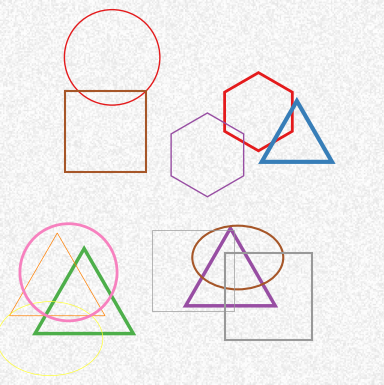[{"shape": "circle", "thickness": 1, "radius": 0.62, "center": [0.291, 0.851]}, {"shape": "hexagon", "thickness": 2, "radius": 0.51, "center": [0.671, 0.71]}, {"shape": "triangle", "thickness": 3, "radius": 0.53, "center": [0.771, 0.632]}, {"shape": "triangle", "thickness": 2.5, "radius": 0.74, "center": [0.219, 0.207]}, {"shape": "triangle", "thickness": 2.5, "radius": 0.67, "center": [0.598, 0.273]}, {"shape": "hexagon", "thickness": 1, "radius": 0.54, "center": [0.539, 0.598]}, {"shape": "triangle", "thickness": 0.5, "radius": 0.72, "center": [0.149, 0.252]}, {"shape": "oval", "thickness": 0.5, "radius": 0.69, "center": [0.13, 0.12]}, {"shape": "square", "thickness": 1.5, "radius": 0.53, "center": [0.274, 0.659]}, {"shape": "oval", "thickness": 1.5, "radius": 0.59, "center": [0.618, 0.331]}, {"shape": "circle", "thickness": 2, "radius": 0.63, "center": [0.178, 0.293]}, {"shape": "square", "thickness": 0.5, "radius": 0.53, "center": [0.501, 0.297]}, {"shape": "square", "thickness": 1.5, "radius": 0.57, "center": [0.697, 0.23]}]